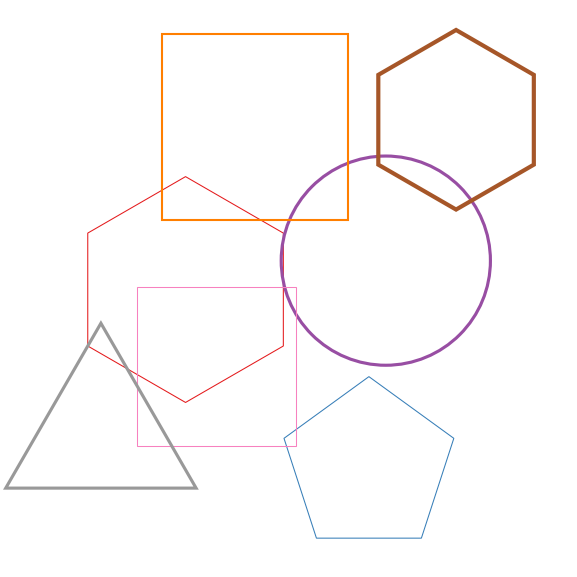[{"shape": "hexagon", "thickness": 0.5, "radius": 0.98, "center": [0.321, 0.498]}, {"shape": "pentagon", "thickness": 0.5, "radius": 0.77, "center": [0.639, 0.192]}, {"shape": "circle", "thickness": 1.5, "radius": 0.91, "center": [0.668, 0.548]}, {"shape": "square", "thickness": 1, "radius": 0.8, "center": [0.441, 0.779]}, {"shape": "hexagon", "thickness": 2, "radius": 0.78, "center": [0.79, 0.792]}, {"shape": "square", "thickness": 0.5, "radius": 0.69, "center": [0.375, 0.365]}, {"shape": "triangle", "thickness": 1.5, "radius": 0.95, "center": [0.175, 0.249]}]